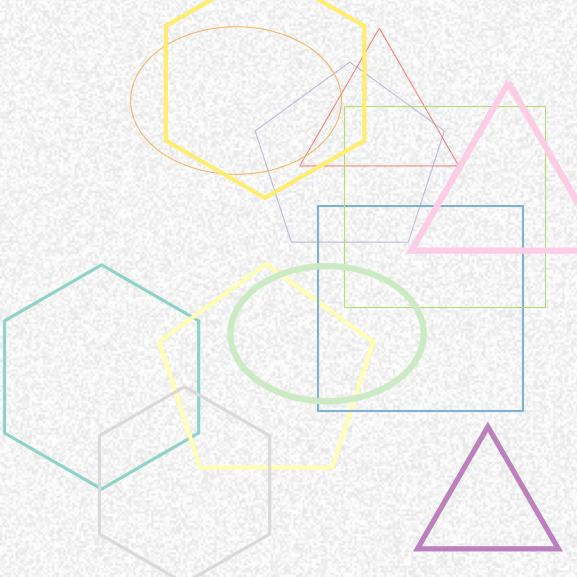[{"shape": "hexagon", "thickness": 1.5, "radius": 0.97, "center": [0.176, 0.346]}, {"shape": "pentagon", "thickness": 2, "radius": 0.97, "center": [0.461, 0.347]}, {"shape": "pentagon", "thickness": 0.5, "radius": 0.86, "center": [0.606, 0.719]}, {"shape": "triangle", "thickness": 0.5, "radius": 0.79, "center": [0.657, 0.791]}, {"shape": "square", "thickness": 1, "radius": 0.89, "center": [0.729, 0.465]}, {"shape": "oval", "thickness": 0.5, "radius": 0.91, "center": [0.409, 0.825]}, {"shape": "square", "thickness": 0.5, "radius": 0.87, "center": [0.77, 0.642]}, {"shape": "triangle", "thickness": 3, "radius": 0.97, "center": [0.88, 0.662]}, {"shape": "hexagon", "thickness": 1.5, "radius": 0.85, "center": [0.32, 0.159]}, {"shape": "triangle", "thickness": 2.5, "radius": 0.7, "center": [0.845, 0.119]}, {"shape": "oval", "thickness": 3, "radius": 0.84, "center": [0.566, 0.421]}, {"shape": "hexagon", "thickness": 2, "radius": 0.99, "center": [0.459, 0.855]}]